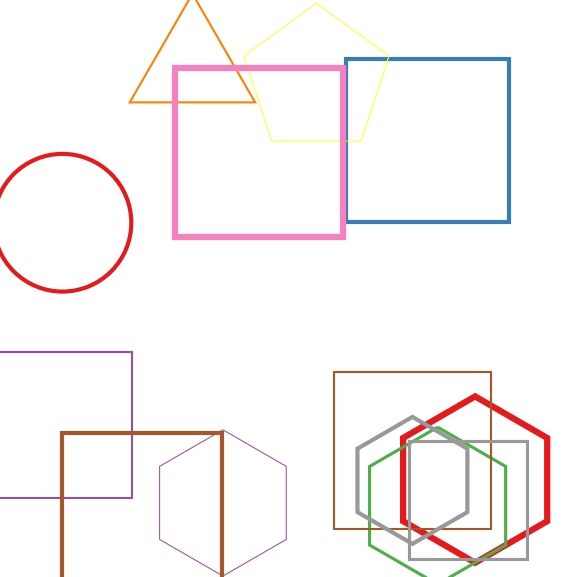[{"shape": "circle", "thickness": 2, "radius": 0.6, "center": [0.108, 0.613]}, {"shape": "hexagon", "thickness": 3, "radius": 0.72, "center": [0.823, 0.169]}, {"shape": "square", "thickness": 2, "radius": 0.7, "center": [0.74, 0.756]}, {"shape": "hexagon", "thickness": 1.5, "radius": 0.68, "center": [0.758, 0.123]}, {"shape": "hexagon", "thickness": 0.5, "radius": 0.63, "center": [0.386, 0.128]}, {"shape": "square", "thickness": 1, "radius": 0.63, "center": [0.102, 0.263]}, {"shape": "triangle", "thickness": 1, "radius": 0.63, "center": [0.333, 0.885]}, {"shape": "pentagon", "thickness": 0.5, "radius": 0.66, "center": [0.548, 0.862]}, {"shape": "square", "thickness": 1, "radius": 0.68, "center": [0.714, 0.219]}, {"shape": "square", "thickness": 2, "radius": 0.69, "center": [0.245, 0.112]}, {"shape": "square", "thickness": 3, "radius": 0.73, "center": [0.449, 0.735]}, {"shape": "square", "thickness": 1.5, "radius": 0.51, "center": [0.81, 0.133]}, {"shape": "hexagon", "thickness": 2, "radius": 0.55, "center": [0.714, 0.167]}]